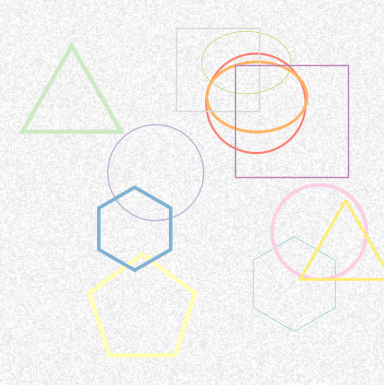[{"shape": "hexagon", "thickness": 0.5, "radius": 0.62, "center": [0.764, 0.262]}, {"shape": "pentagon", "thickness": 3, "radius": 0.72, "center": [0.369, 0.194]}, {"shape": "circle", "thickness": 1, "radius": 0.62, "center": [0.404, 0.552]}, {"shape": "circle", "thickness": 1.5, "radius": 0.65, "center": [0.665, 0.732]}, {"shape": "hexagon", "thickness": 2.5, "radius": 0.54, "center": [0.35, 0.406]}, {"shape": "oval", "thickness": 2, "radius": 0.65, "center": [0.667, 0.748]}, {"shape": "oval", "thickness": 0.5, "radius": 0.58, "center": [0.64, 0.838]}, {"shape": "circle", "thickness": 2.5, "radius": 0.61, "center": [0.829, 0.397]}, {"shape": "square", "thickness": 1, "radius": 0.54, "center": [0.565, 0.819]}, {"shape": "square", "thickness": 1, "radius": 0.73, "center": [0.757, 0.686]}, {"shape": "triangle", "thickness": 3, "radius": 0.74, "center": [0.187, 0.732]}, {"shape": "triangle", "thickness": 2, "radius": 0.68, "center": [0.898, 0.343]}]